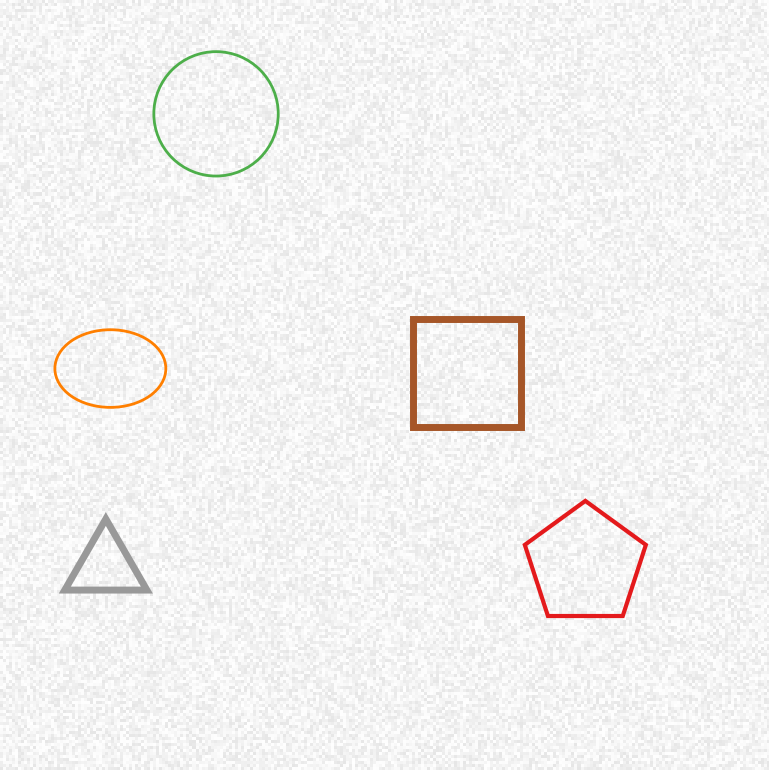[{"shape": "pentagon", "thickness": 1.5, "radius": 0.41, "center": [0.76, 0.267]}, {"shape": "circle", "thickness": 1, "radius": 0.4, "center": [0.281, 0.852]}, {"shape": "oval", "thickness": 1, "radius": 0.36, "center": [0.143, 0.521]}, {"shape": "square", "thickness": 2.5, "radius": 0.35, "center": [0.606, 0.516]}, {"shape": "triangle", "thickness": 2.5, "radius": 0.31, "center": [0.137, 0.264]}]